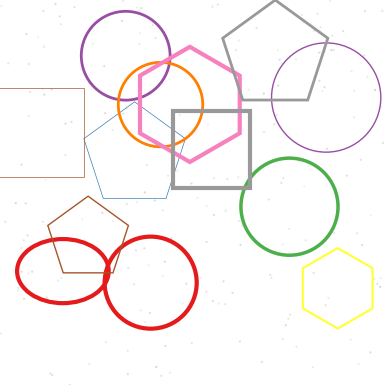[{"shape": "oval", "thickness": 3, "radius": 0.59, "center": [0.163, 0.296]}, {"shape": "circle", "thickness": 3, "radius": 0.6, "center": [0.391, 0.266]}, {"shape": "pentagon", "thickness": 0.5, "radius": 0.69, "center": [0.35, 0.597]}, {"shape": "circle", "thickness": 2.5, "radius": 0.63, "center": [0.752, 0.463]}, {"shape": "circle", "thickness": 2, "radius": 0.58, "center": [0.326, 0.855]}, {"shape": "circle", "thickness": 1, "radius": 0.71, "center": [0.847, 0.747]}, {"shape": "circle", "thickness": 2, "radius": 0.55, "center": [0.417, 0.728]}, {"shape": "hexagon", "thickness": 1.5, "radius": 0.52, "center": [0.877, 0.251]}, {"shape": "square", "thickness": 0.5, "radius": 0.58, "center": [0.103, 0.656]}, {"shape": "pentagon", "thickness": 1, "radius": 0.55, "center": [0.229, 0.38]}, {"shape": "hexagon", "thickness": 3, "radius": 0.75, "center": [0.493, 0.729]}, {"shape": "square", "thickness": 3, "radius": 0.5, "center": [0.549, 0.611]}, {"shape": "pentagon", "thickness": 2, "radius": 0.72, "center": [0.715, 0.856]}]